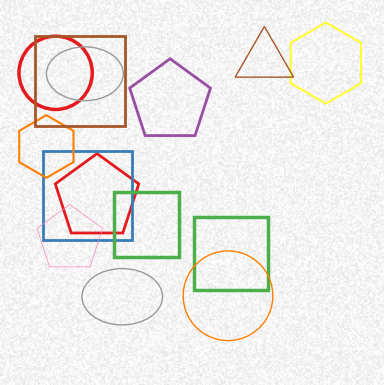[{"shape": "pentagon", "thickness": 2, "radius": 0.57, "center": [0.252, 0.487]}, {"shape": "circle", "thickness": 2.5, "radius": 0.48, "center": [0.144, 0.811]}, {"shape": "square", "thickness": 2, "radius": 0.58, "center": [0.227, 0.491]}, {"shape": "square", "thickness": 2.5, "radius": 0.48, "center": [0.601, 0.342]}, {"shape": "square", "thickness": 2.5, "radius": 0.42, "center": [0.381, 0.416]}, {"shape": "pentagon", "thickness": 2, "radius": 0.55, "center": [0.442, 0.737]}, {"shape": "hexagon", "thickness": 1.5, "radius": 0.41, "center": [0.12, 0.62]}, {"shape": "circle", "thickness": 1, "radius": 0.58, "center": [0.592, 0.232]}, {"shape": "hexagon", "thickness": 1.5, "radius": 0.53, "center": [0.846, 0.836]}, {"shape": "triangle", "thickness": 1, "radius": 0.44, "center": [0.687, 0.844]}, {"shape": "square", "thickness": 2, "radius": 0.58, "center": [0.207, 0.789]}, {"shape": "pentagon", "thickness": 0.5, "radius": 0.45, "center": [0.181, 0.379]}, {"shape": "oval", "thickness": 1, "radius": 0.5, "center": [0.22, 0.808]}, {"shape": "oval", "thickness": 1, "radius": 0.52, "center": [0.318, 0.229]}]